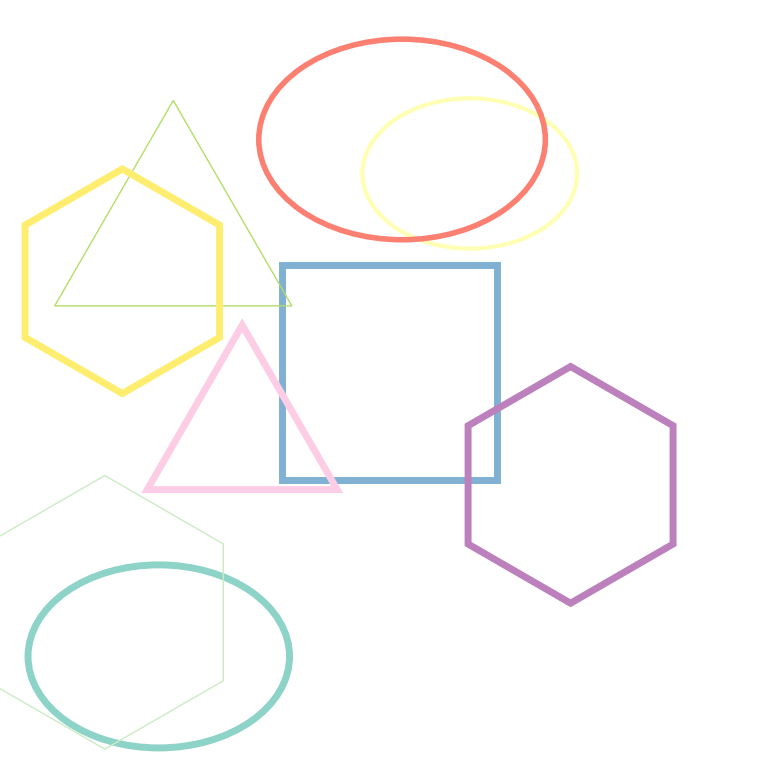[{"shape": "oval", "thickness": 2.5, "radius": 0.85, "center": [0.206, 0.148]}, {"shape": "oval", "thickness": 1.5, "radius": 0.7, "center": [0.61, 0.775]}, {"shape": "oval", "thickness": 2, "radius": 0.93, "center": [0.522, 0.819]}, {"shape": "square", "thickness": 2.5, "radius": 0.7, "center": [0.506, 0.516]}, {"shape": "triangle", "thickness": 0.5, "radius": 0.89, "center": [0.225, 0.692]}, {"shape": "triangle", "thickness": 2.5, "radius": 0.71, "center": [0.315, 0.435]}, {"shape": "hexagon", "thickness": 2.5, "radius": 0.77, "center": [0.741, 0.37]}, {"shape": "hexagon", "thickness": 0.5, "radius": 0.89, "center": [0.136, 0.205]}, {"shape": "hexagon", "thickness": 2.5, "radius": 0.73, "center": [0.159, 0.635]}]